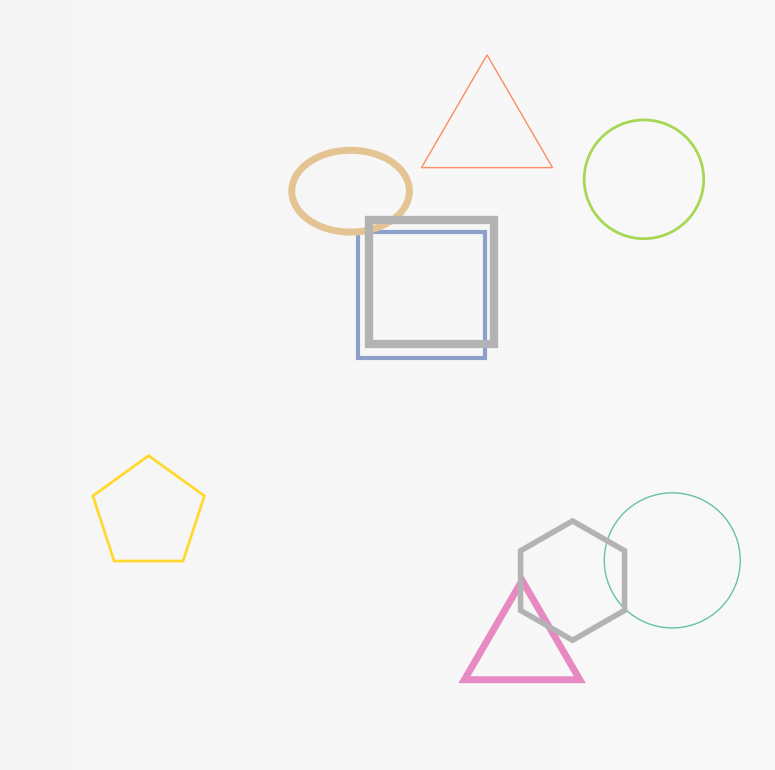[{"shape": "circle", "thickness": 0.5, "radius": 0.44, "center": [0.867, 0.272]}, {"shape": "triangle", "thickness": 0.5, "radius": 0.49, "center": [0.628, 0.831]}, {"shape": "square", "thickness": 1.5, "radius": 0.41, "center": [0.544, 0.617]}, {"shape": "triangle", "thickness": 2.5, "radius": 0.43, "center": [0.674, 0.16]}, {"shape": "circle", "thickness": 1, "radius": 0.39, "center": [0.831, 0.767]}, {"shape": "pentagon", "thickness": 1, "radius": 0.38, "center": [0.192, 0.333]}, {"shape": "oval", "thickness": 2.5, "radius": 0.38, "center": [0.452, 0.752]}, {"shape": "hexagon", "thickness": 2, "radius": 0.39, "center": [0.739, 0.246]}, {"shape": "square", "thickness": 3, "radius": 0.4, "center": [0.557, 0.634]}]